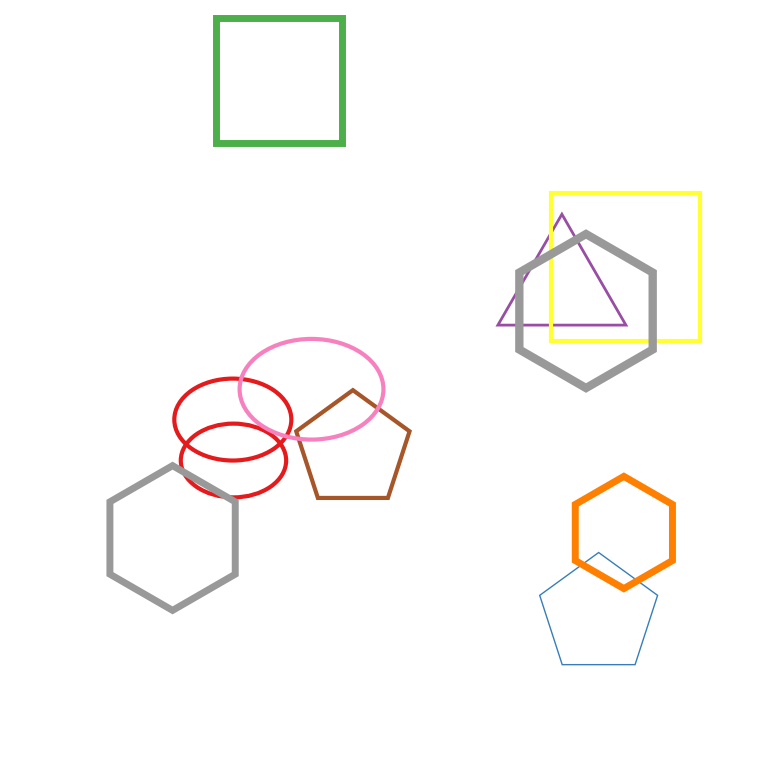[{"shape": "oval", "thickness": 1.5, "radius": 0.38, "center": [0.302, 0.455]}, {"shape": "oval", "thickness": 1.5, "radius": 0.34, "center": [0.303, 0.402]}, {"shape": "pentagon", "thickness": 0.5, "radius": 0.4, "center": [0.777, 0.202]}, {"shape": "square", "thickness": 2.5, "radius": 0.41, "center": [0.362, 0.896]}, {"shape": "triangle", "thickness": 1, "radius": 0.48, "center": [0.73, 0.626]}, {"shape": "hexagon", "thickness": 2.5, "radius": 0.36, "center": [0.81, 0.308]}, {"shape": "square", "thickness": 1.5, "radius": 0.48, "center": [0.812, 0.653]}, {"shape": "pentagon", "thickness": 1.5, "radius": 0.39, "center": [0.458, 0.416]}, {"shape": "oval", "thickness": 1.5, "radius": 0.47, "center": [0.405, 0.494]}, {"shape": "hexagon", "thickness": 2.5, "radius": 0.47, "center": [0.224, 0.301]}, {"shape": "hexagon", "thickness": 3, "radius": 0.5, "center": [0.761, 0.596]}]